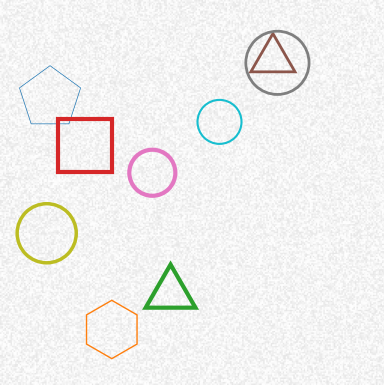[{"shape": "pentagon", "thickness": 0.5, "radius": 0.42, "center": [0.13, 0.746]}, {"shape": "hexagon", "thickness": 1, "radius": 0.38, "center": [0.29, 0.144]}, {"shape": "triangle", "thickness": 3, "radius": 0.37, "center": [0.443, 0.238]}, {"shape": "square", "thickness": 3, "radius": 0.35, "center": [0.221, 0.622]}, {"shape": "triangle", "thickness": 2, "radius": 0.33, "center": [0.709, 0.847]}, {"shape": "circle", "thickness": 3, "radius": 0.3, "center": [0.396, 0.551]}, {"shape": "circle", "thickness": 2, "radius": 0.41, "center": [0.721, 0.837]}, {"shape": "circle", "thickness": 2.5, "radius": 0.38, "center": [0.121, 0.394]}, {"shape": "circle", "thickness": 1.5, "radius": 0.29, "center": [0.57, 0.683]}]